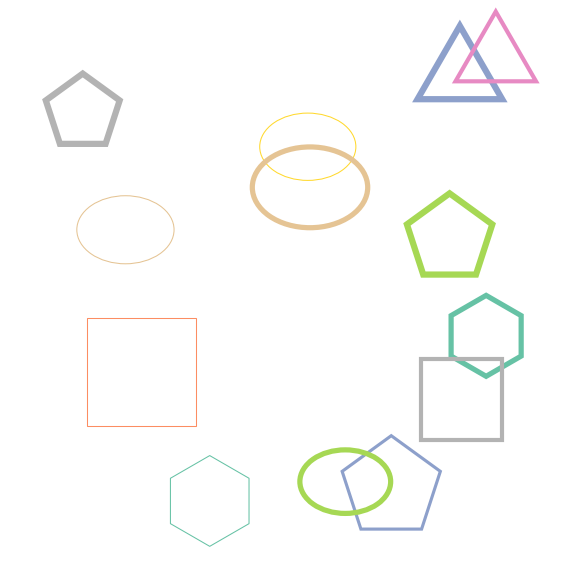[{"shape": "hexagon", "thickness": 0.5, "radius": 0.39, "center": [0.363, 0.132]}, {"shape": "hexagon", "thickness": 2.5, "radius": 0.35, "center": [0.842, 0.418]}, {"shape": "square", "thickness": 0.5, "radius": 0.47, "center": [0.245, 0.354]}, {"shape": "pentagon", "thickness": 1.5, "radius": 0.45, "center": [0.677, 0.155]}, {"shape": "triangle", "thickness": 3, "radius": 0.42, "center": [0.796, 0.87]}, {"shape": "triangle", "thickness": 2, "radius": 0.4, "center": [0.858, 0.899]}, {"shape": "oval", "thickness": 2.5, "radius": 0.39, "center": [0.598, 0.165]}, {"shape": "pentagon", "thickness": 3, "radius": 0.39, "center": [0.779, 0.587]}, {"shape": "oval", "thickness": 0.5, "radius": 0.42, "center": [0.533, 0.745]}, {"shape": "oval", "thickness": 0.5, "radius": 0.42, "center": [0.217, 0.601]}, {"shape": "oval", "thickness": 2.5, "radius": 0.5, "center": [0.537, 0.675]}, {"shape": "pentagon", "thickness": 3, "radius": 0.34, "center": [0.143, 0.804]}, {"shape": "square", "thickness": 2, "radius": 0.35, "center": [0.799, 0.307]}]